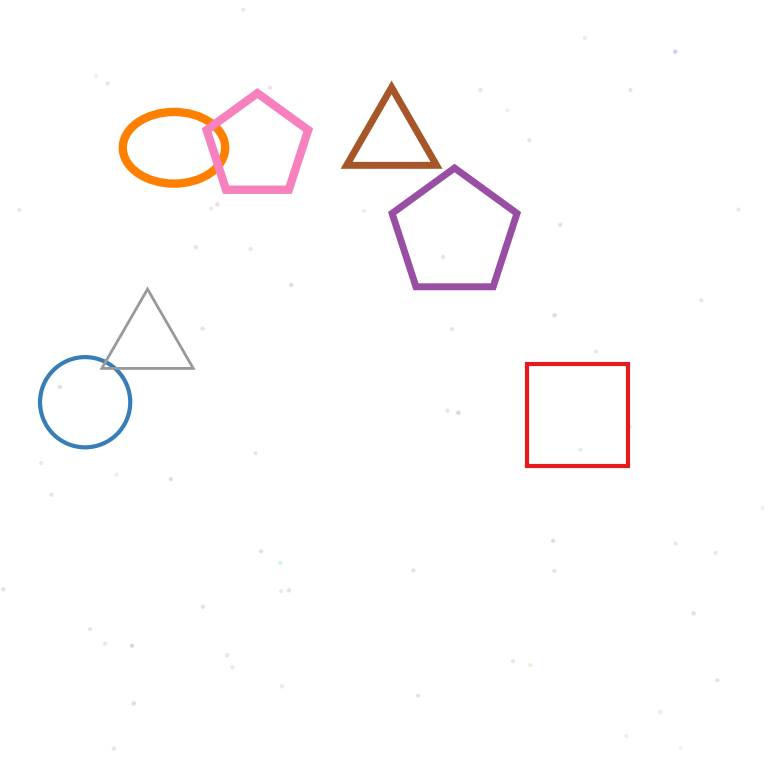[{"shape": "square", "thickness": 1.5, "radius": 0.33, "center": [0.75, 0.461]}, {"shape": "circle", "thickness": 1.5, "radius": 0.29, "center": [0.111, 0.478]}, {"shape": "pentagon", "thickness": 2.5, "radius": 0.43, "center": [0.59, 0.697]}, {"shape": "oval", "thickness": 3, "radius": 0.33, "center": [0.226, 0.808]}, {"shape": "triangle", "thickness": 2.5, "radius": 0.34, "center": [0.509, 0.819]}, {"shape": "pentagon", "thickness": 3, "radius": 0.35, "center": [0.334, 0.81]}, {"shape": "triangle", "thickness": 1, "radius": 0.34, "center": [0.192, 0.556]}]